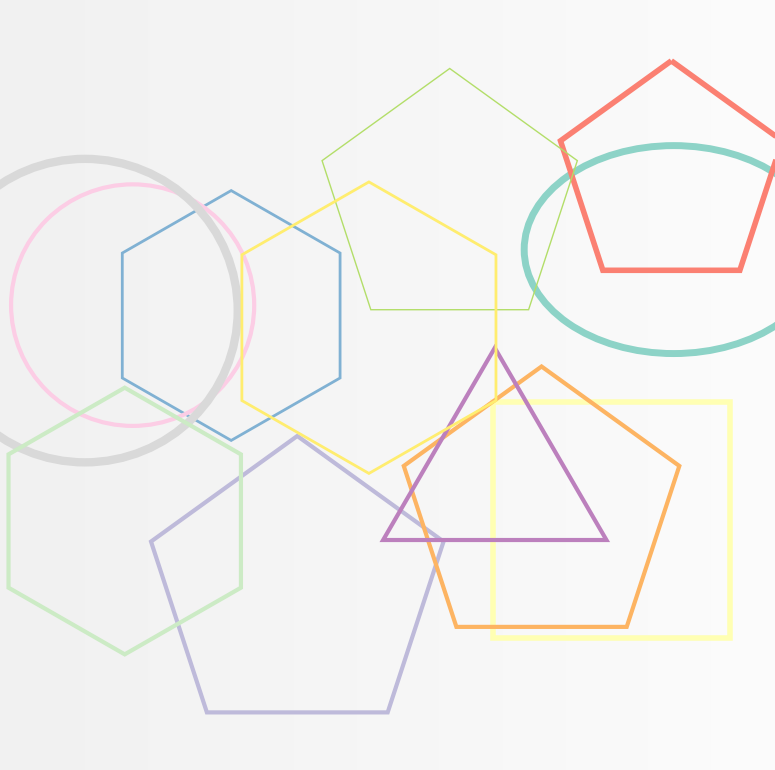[{"shape": "oval", "thickness": 2.5, "radius": 0.96, "center": [0.869, 0.676]}, {"shape": "square", "thickness": 2, "radius": 0.76, "center": [0.789, 0.325]}, {"shape": "pentagon", "thickness": 1.5, "radius": 0.99, "center": [0.384, 0.235]}, {"shape": "pentagon", "thickness": 2, "radius": 0.75, "center": [0.866, 0.771]}, {"shape": "hexagon", "thickness": 1, "radius": 0.81, "center": [0.298, 0.59]}, {"shape": "pentagon", "thickness": 1.5, "radius": 0.93, "center": [0.699, 0.337]}, {"shape": "pentagon", "thickness": 0.5, "radius": 0.87, "center": [0.58, 0.738]}, {"shape": "circle", "thickness": 1.5, "radius": 0.78, "center": [0.171, 0.604]}, {"shape": "circle", "thickness": 3, "radius": 0.99, "center": [0.11, 0.597]}, {"shape": "triangle", "thickness": 1.5, "radius": 0.83, "center": [0.638, 0.382]}, {"shape": "hexagon", "thickness": 1.5, "radius": 0.87, "center": [0.161, 0.323]}, {"shape": "hexagon", "thickness": 1, "radius": 0.95, "center": [0.476, 0.574]}]